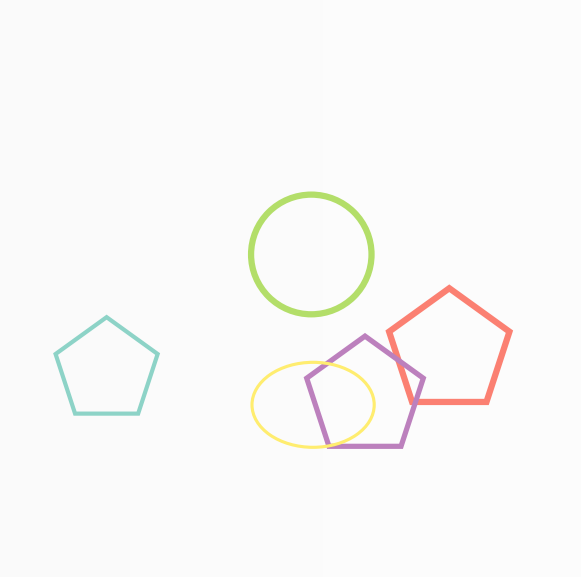[{"shape": "pentagon", "thickness": 2, "radius": 0.46, "center": [0.183, 0.358]}, {"shape": "pentagon", "thickness": 3, "radius": 0.54, "center": [0.773, 0.391]}, {"shape": "circle", "thickness": 3, "radius": 0.52, "center": [0.536, 0.559]}, {"shape": "pentagon", "thickness": 2.5, "radius": 0.53, "center": [0.628, 0.312]}, {"shape": "oval", "thickness": 1.5, "radius": 0.53, "center": [0.539, 0.298]}]